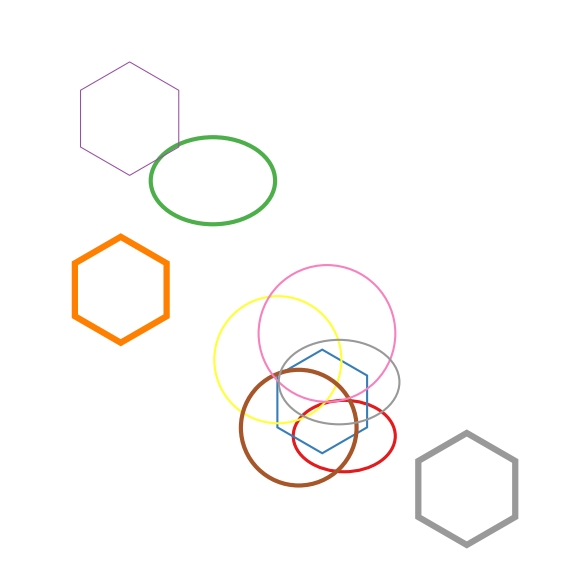[{"shape": "oval", "thickness": 1.5, "radius": 0.44, "center": [0.596, 0.244]}, {"shape": "hexagon", "thickness": 1, "radius": 0.45, "center": [0.558, 0.304]}, {"shape": "oval", "thickness": 2, "radius": 0.54, "center": [0.369, 0.686]}, {"shape": "hexagon", "thickness": 0.5, "radius": 0.49, "center": [0.224, 0.794]}, {"shape": "hexagon", "thickness": 3, "radius": 0.46, "center": [0.209, 0.497]}, {"shape": "circle", "thickness": 1, "radius": 0.55, "center": [0.481, 0.376]}, {"shape": "circle", "thickness": 2, "radius": 0.5, "center": [0.517, 0.259]}, {"shape": "circle", "thickness": 1, "radius": 0.59, "center": [0.566, 0.422]}, {"shape": "hexagon", "thickness": 3, "radius": 0.48, "center": [0.808, 0.152]}, {"shape": "oval", "thickness": 1, "radius": 0.52, "center": [0.587, 0.338]}]